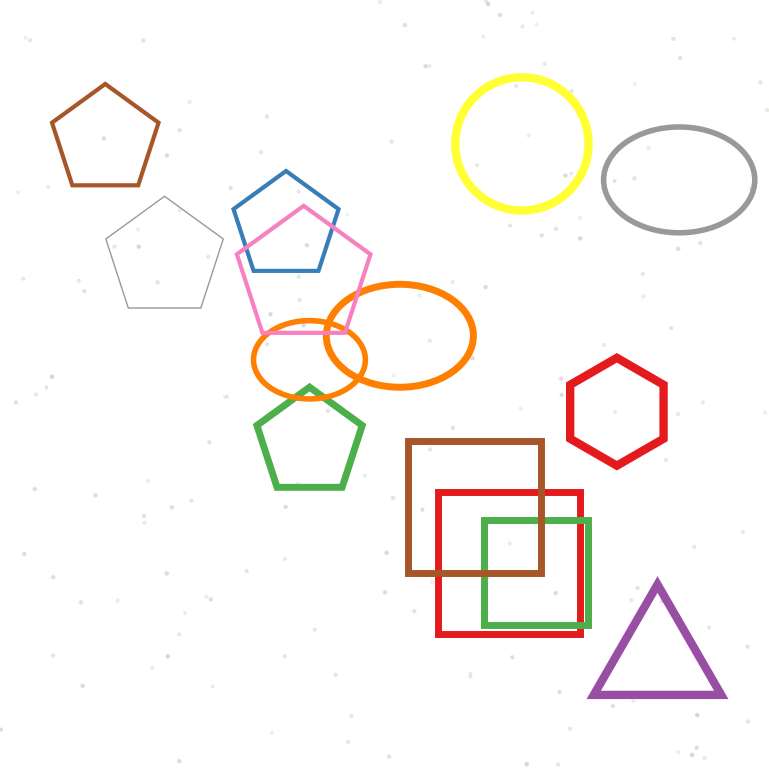[{"shape": "square", "thickness": 2.5, "radius": 0.46, "center": [0.661, 0.269]}, {"shape": "hexagon", "thickness": 3, "radius": 0.35, "center": [0.801, 0.465]}, {"shape": "pentagon", "thickness": 1.5, "radius": 0.36, "center": [0.371, 0.706]}, {"shape": "pentagon", "thickness": 2.5, "radius": 0.36, "center": [0.402, 0.425]}, {"shape": "square", "thickness": 2.5, "radius": 0.34, "center": [0.696, 0.256]}, {"shape": "triangle", "thickness": 3, "radius": 0.48, "center": [0.854, 0.145]}, {"shape": "oval", "thickness": 2.5, "radius": 0.48, "center": [0.519, 0.564]}, {"shape": "oval", "thickness": 2, "radius": 0.36, "center": [0.402, 0.533]}, {"shape": "circle", "thickness": 3, "radius": 0.43, "center": [0.678, 0.813]}, {"shape": "square", "thickness": 2.5, "radius": 0.43, "center": [0.616, 0.342]}, {"shape": "pentagon", "thickness": 1.5, "radius": 0.36, "center": [0.137, 0.818]}, {"shape": "pentagon", "thickness": 1.5, "radius": 0.46, "center": [0.394, 0.642]}, {"shape": "pentagon", "thickness": 0.5, "radius": 0.4, "center": [0.214, 0.665]}, {"shape": "oval", "thickness": 2, "radius": 0.49, "center": [0.882, 0.766]}]